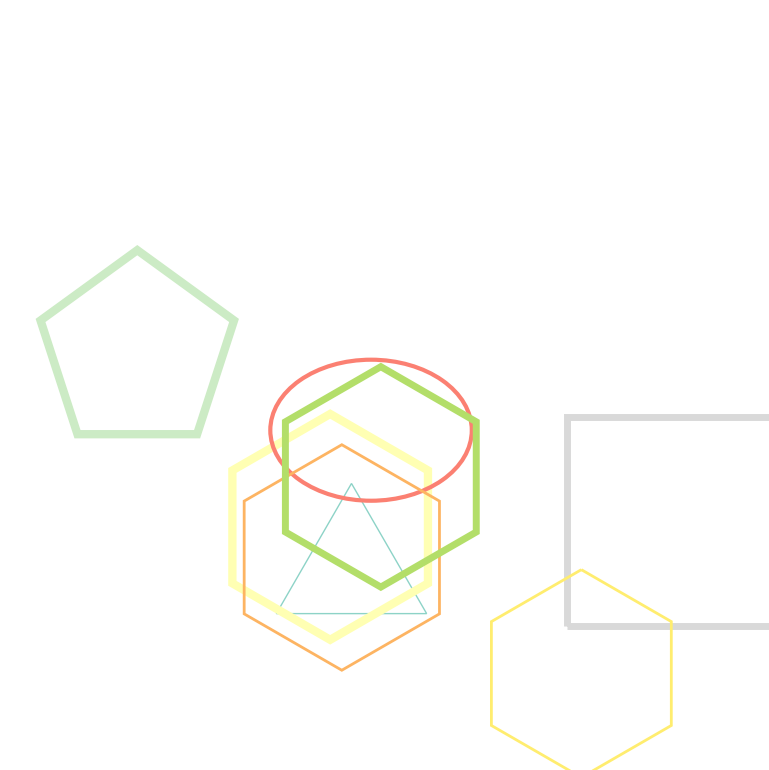[{"shape": "triangle", "thickness": 0.5, "radius": 0.56, "center": [0.456, 0.259]}, {"shape": "hexagon", "thickness": 3, "radius": 0.73, "center": [0.429, 0.316]}, {"shape": "oval", "thickness": 1.5, "radius": 0.65, "center": [0.482, 0.441]}, {"shape": "hexagon", "thickness": 1, "radius": 0.73, "center": [0.444, 0.276]}, {"shape": "hexagon", "thickness": 2.5, "radius": 0.72, "center": [0.495, 0.381]}, {"shape": "square", "thickness": 2.5, "radius": 0.68, "center": [0.872, 0.323]}, {"shape": "pentagon", "thickness": 3, "radius": 0.66, "center": [0.178, 0.543]}, {"shape": "hexagon", "thickness": 1, "radius": 0.67, "center": [0.755, 0.125]}]